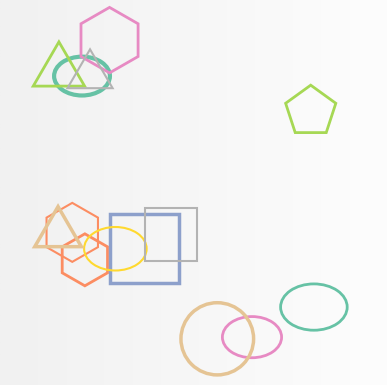[{"shape": "oval", "thickness": 2, "radius": 0.43, "center": [0.81, 0.202]}, {"shape": "oval", "thickness": 3, "radius": 0.36, "center": [0.212, 0.802]}, {"shape": "hexagon", "thickness": 1.5, "radius": 0.38, "center": [0.186, 0.396]}, {"shape": "hexagon", "thickness": 2, "radius": 0.34, "center": [0.219, 0.325]}, {"shape": "square", "thickness": 2.5, "radius": 0.45, "center": [0.373, 0.355]}, {"shape": "hexagon", "thickness": 2, "radius": 0.43, "center": [0.283, 0.896]}, {"shape": "oval", "thickness": 2, "radius": 0.38, "center": [0.65, 0.124]}, {"shape": "pentagon", "thickness": 2, "radius": 0.34, "center": [0.802, 0.711]}, {"shape": "triangle", "thickness": 2, "radius": 0.38, "center": [0.152, 0.815]}, {"shape": "oval", "thickness": 1.5, "radius": 0.4, "center": [0.298, 0.354]}, {"shape": "triangle", "thickness": 2.5, "radius": 0.35, "center": [0.15, 0.394]}, {"shape": "circle", "thickness": 2.5, "radius": 0.47, "center": [0.561, 0.12]}, {"shape": "triangle", "thickness": 1.5, "radius": 0.34, "center": [0.232, 0.805]}, {"shape": "square", "thickness": 1.5, "radius": 0.34, "center": [0.441, 0.391]}]